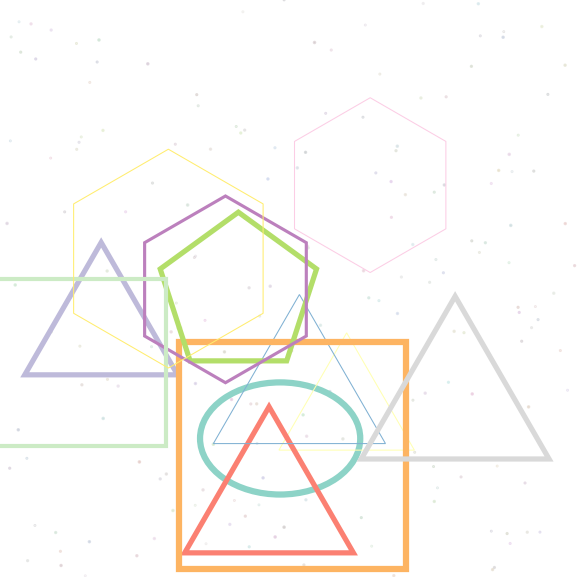[{"shape": "oval", "thickness": 3, "radius": 0.69, "center": [0.485, 0.24]}, {"shape": "triangle", "thickness": 0.5, "radius": 0.68, "center": [0.6, 0.287]}, {"shape": "triangle", "thickness": 2.5, "radius": 0.76, "center": [0.175, 0.426]}, {"shape": "triangle", "thickness": 2.5, "radius": 0.84, "center": [0.466, 0.126]}, {"shape": "triangle", "thickness": 0.5, "radius": 0.86, "center": [0.518, 0.317]}, {"shape": "square", "thickness": 3, "radius": 0.98, "center": [0.507, 0.211]}, {"shape": "pentagon", "thickness": 2.5, "radius": 0.71, "center": [0.413, 0.489]}, {"shape": "hexagon", "thickness": 0.5, "radius": 0.76, "center": [0.641, 0.679]}, {"shape": "triangle", "thickness": 2.5, "radius": 0.94, "center": [0.788, 0.298]}, {"shape": "hexagon", "thickness": 1.5, "radius": 0.81, "center": [0.39, 0.498]}, {"shape": "square", "thickness": 2, "radius": 0.72, "center": [0.142, 0.371]}, {"shape": "hexagon", "thickness": 0.5, "radius": 0.95, "center": [0.292, 0.551]}]